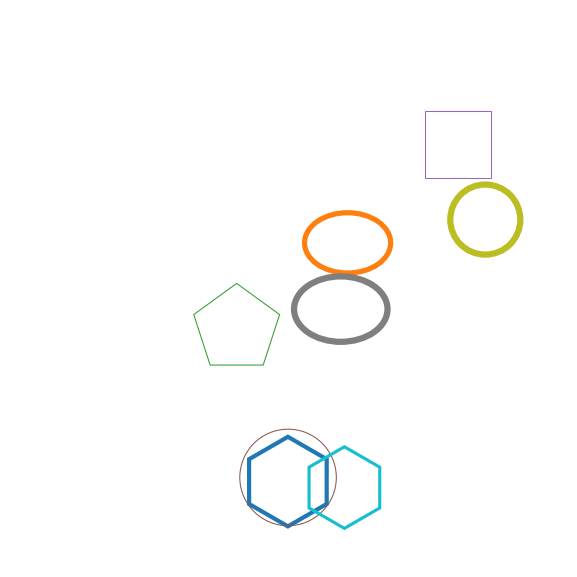[{"shape": "hexagon", "thickness": 2, "radius": 0.39, "center": [0.499, 0.165]}, {"shape": "oval", "thickness": 2.5, "radius": 0.37, "center": [0.602, 0.579]}, {"shape": "pentagon", "thickness": 0.5, "radius": 0.39, "center": [0.41, 0.43]}, {"shape": "square", "thickness": 0.5, "radius": 0.29, "center": [0.793, 0.749]}, {"shape": "circle", "thickness": 0.5, "radius": 0.42, "center": [0.499, 0.172]}, {"shape": "oval", "thickness": 3, "radius": 0.4, "center": [0.59, 0.464]}, {"shape": "circle", "thickness": 3, "radius": 0.3, "center": [0.84, 0.619]}, {"shape": "hexagon", "thickness": 1.5, "radius": 0.35, "center": [0.596, 0.155]}]